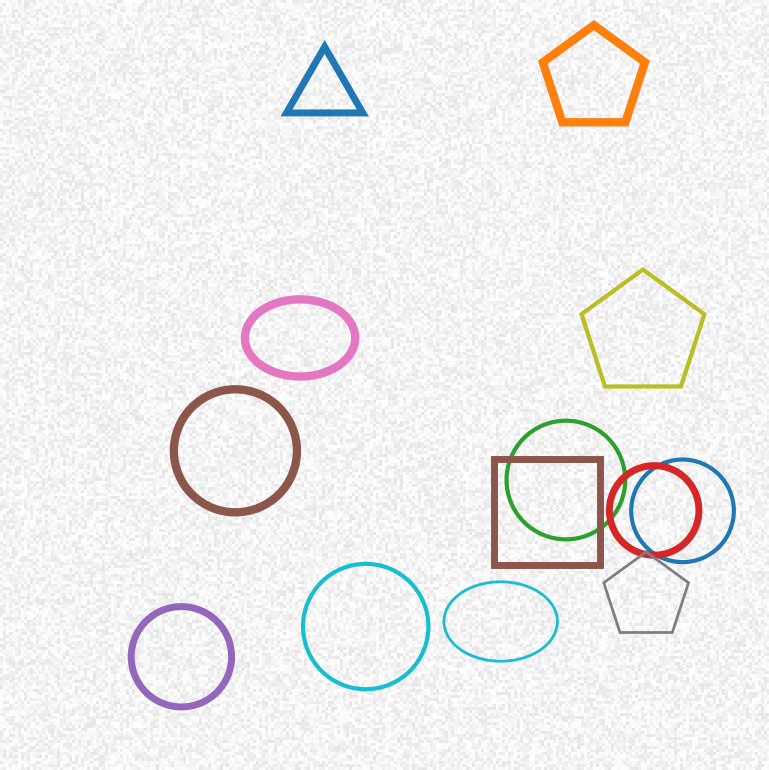[{"shape": "circle", "thickness": 1.5, "radius": 0.33, "center": [0.886, 0.337]}, {"shape": "triangle", "thickness": 2.5, "radius": 0.29, "center": [0.422, 0.882]}, {"shape": "pentagon", "thickness": 3, "radius": 0.35, "center": [0.771, 0.898]}, {"shape": "circle", "thickness": 1.5, "radius": 0.39, "center": [0.735, 0.377]}, {"shape": "circle", "thickness": 2.5, "radius": 0.29, "center": [0.85, 0.337]}, {"shape": "circle", "thickness": 2.5, "radius": 0.33, "center": [0.236, 0.147]}, {"shape": "square", "thickness": 2.5, "radius": 0.35, "center": [0.71, 0.335]}, {"shape": "circle", "thickness": 3, "radius": 0.4, "center": [0.306, 0.415]}, {"shape": "oval", "thickness": 3, "radius": 0.36, "center": [0.39, 0.561]}, {"shape": "pentagon", "thickness": 1, "radius": 0.29, "center": [0.839, 0.225]}, {"shape": "pentagon", "thickness": 1.5, "radius": 0.42, "center": [0.835, 0.566]}, {"shape": "oval", "thickness": 1, "radius": 0.37, "center": [0.65, 0.193]}, {"shape": "circle", "thickness": 1.5, "radius": 0.41, "center": [0.475, 0.186]}]